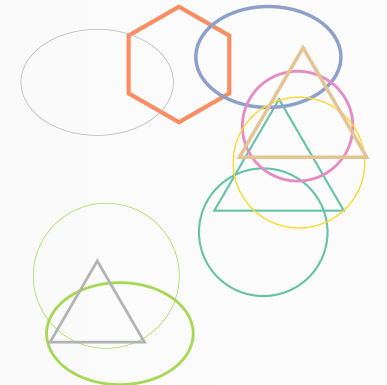[{"shape": "circle", "thickness": 1.5, "radius": 0.83, "center": [0.679, 0.397]}, {"shape": "triangle", "thickness": 1.5, "radius": 0.96, "center": [0.72, 0.549]}, {"shape": "hexagon", "thickness": 3, "radius": 0.75, "center": [0.462, 0.833]}, {"shape": "oval", "thickness": 2.5, "radius": 0.94, "center": [0.693, 0.852]}, {"shape": "circle", "thickness": 2, "radius": 0.71, "center": [0.768, 0.672]}, {"shape": "oval", "thickness": 2, "radius": 0.95, "center": [0.309, 0.133]}, {"shape": "circle", "thickness": 0.5, "radius": 0.94, "center": [0.274, 0.284]}, {"shape": "circle", "thickness": 1, "radius": 0.85, "center": [0.771, 0.578]}, {"shape": "triangle", "thickness": 2.5, "radius": 0.95, "center": [0.782, 0.686]}, {"shape": "triangle", "thickness": 2, "radius": 0.7, "center": [0.251, 0.182]}, {"shape": "oval", "thickness": 0.5, "radius": 0.98, "center": [0.251, 0.786]}]